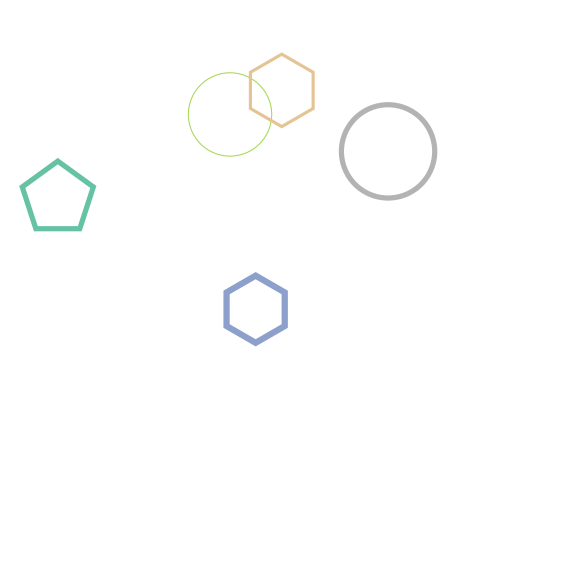[{"shape": "pentagon", "thickness": 2.5, "radius": 0.32, "center": [0.1, 0.655]}, {"shape": "hexagon", "thickness": 3, "radius": 0.29, "center": [0.443, 0.464]}, {"shape": "circle", "thickness": 0.5, "radius": 0.36, "center": [0.398, 0.801]}, {"shape": "hexagon", "thickness": 1.5, "radius": 0.31, "center": [0.488, 0.843]}, {"shape": "circle", "thickness": 2.5, "radius": 0.4, "center": [0.672, 0.737]}]